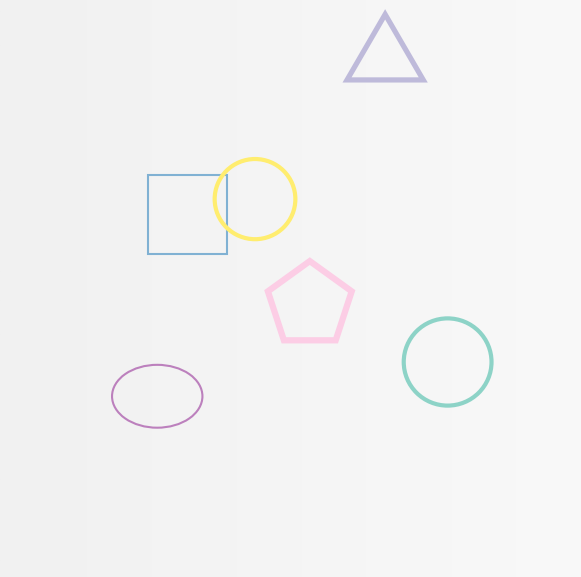[{"shape": "circle", "thickness": 2, "radius": 0.38, "center": [0.77, 0.372]}, {"shape": "triangle", "thickness": 2.5, "radius": 0.38, "center": [0.663, 0.899]}, {"shape": "square", "thickness": 1, "radius": 0.34, "center": [0.323, 0.628]}, {"shape": "pentagon", "thickness": 3, "radius": 0.38, "center": [0.533, 0.471]}, {"shape": "oval", "thickness": 1, "radius": 0.39, "center": [0.271, 0.313]}, {"shape": "circle", "thickness": 2, "radius": 0.35, "center": [0.439, 0.654]}]